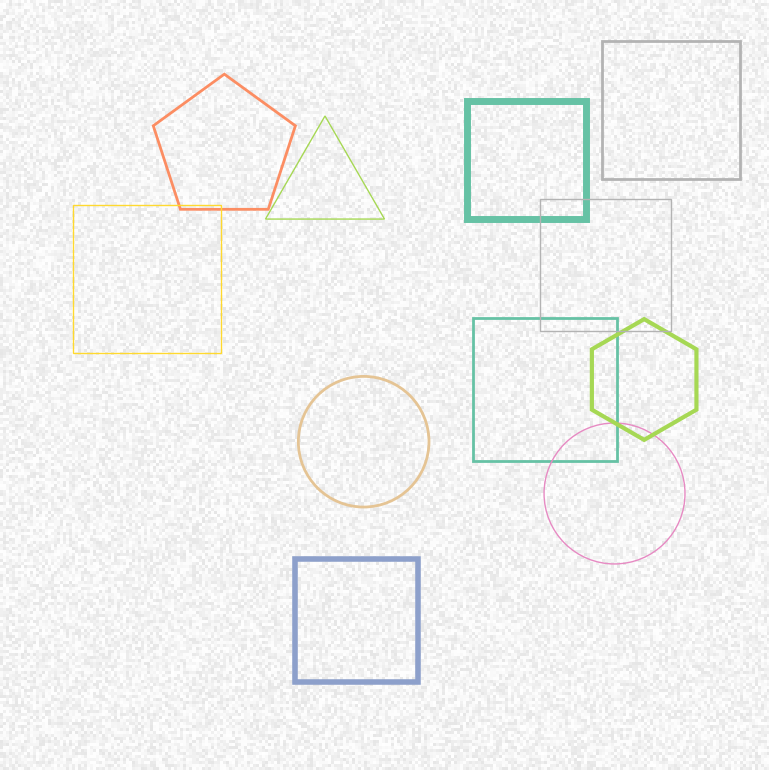[{"shape": "square", "thickness": 1, "radius": 0.47, "center": [0.708, 0.494]}, {"shape": "square", "thickness": 2.5, "radius": 0.38, "center": [0.684, 0.792]}, {"shape": "pentagon", "thickness": 1, "radius": 0.49, "center": [0.291, 0.807]}, {"shape": "square", "thickness": 2, "radius": 0.4, "center": [0.463, 0.195]}, {"shape": "circle", "thickness": 0.5, "radius": 0.46, "center": [0.798, 0.359]}, {"shape": "hexagon", "thickness": 1.5, "radius": 0.39, "center": [0.837, 0.507]}, {"shape": "triangle", "thickness": 0.5, "radius": 0.45, "center": [0.422, 0.76]}, {"shape": "square", "thickness": 0.5, "radius": 0.48, "center": [0.191, 0.638]}, {"shape": "circle", "thickness": 1, "radius": 0.42, "center": [0.472, 0.426]}, {"shape": "square", "thickness": 0.5, "radius": 0.43, "center": [0.787, 0.656]}, {"shape": "square", "thickness": 1, "radius": 0.45, "center": [0.871, 0.857]}]